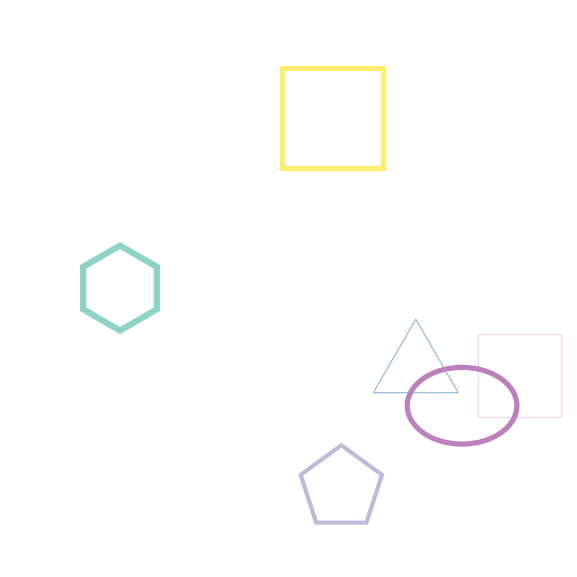[{"shape": "hexagon", "thickness": 3, "radius": 0.37, "center": [0.208, 0.5]}, {"shape": "pentagon", "thickness": 2, "radius": 0.37, "center": [0.591, 0.154]}, {"shape": "triangle", "thickness": 0.5, "radius": 0.42, "center": [0.72, 0.362]}, {"shape": "square", "thickness": 0.5, "radius": 0.36, "center": [0.9, 0.349]}, {"shape": "oval", "thickness": 2.5, "radius": 0.47, "center": [0.8, 0.297]}, {"shape": "square", "thickness": 2.5, "radius": 0.43, "center": [0.576, 0.795]}]